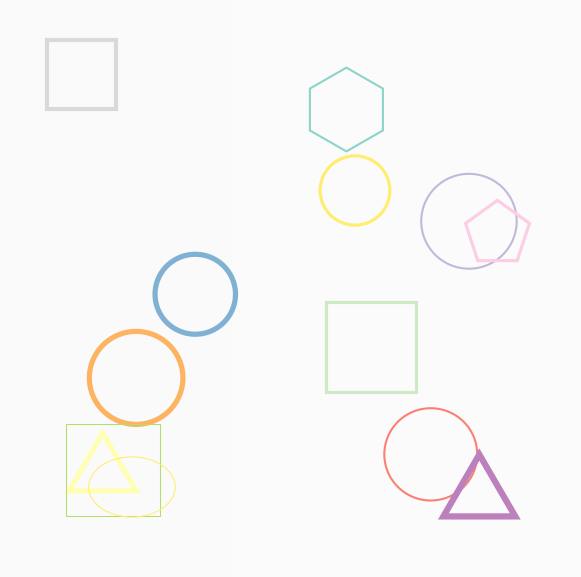[{"shape": "hexagon", "thickness": 1, "radius": 0.36, "center": [0.596, 0.809]}, {"shape": "triangle", "thickness": 2.5, "radius": 0.33, "center": [0.177, 0.183]}, {"shape": "circle", "thickness": 1, "radius": 0.41, "center": [0.807, 0.616]}, {"shape": "circle", "thickness": 1, "radius": 0.4, "center": [0.741, 0.212]}, {"shape": "circle", "thickness": 2.5, "radius": 0.35, "center": [0.336, 0.49]}, {"shape": "circle", "thickness": 2.5, "radius": 0.4, "center": [0.234, 0.345]}, {"shape": "square", "thickness": 0.5, "radius": 0.4, "center": [0.195, 0.185]}, {"shape": "pentagon", "thickness": 1.5, "radius": 0.29, "center": [0.856, 0.595]}, {"shape": "square", "thickness": 2, "radius": 0.3, "center": [0.14, 0.871]}, {"shape": "triangle", "thickness": 3, "radius": 0.36, "center": [0.825, 0.141]}, {"shape": "square", "thickness": 1.5, "radius": 0.39, "center": [0.638, 0.399]}, {"shape": "oval", "thickness": 0.5, "radius": 0.37, "center": [0.227, 0.156]}, {"shape": "circle", "thickness": 1.5, "radius": 0.3, "center": [0.611, 0.669]}]